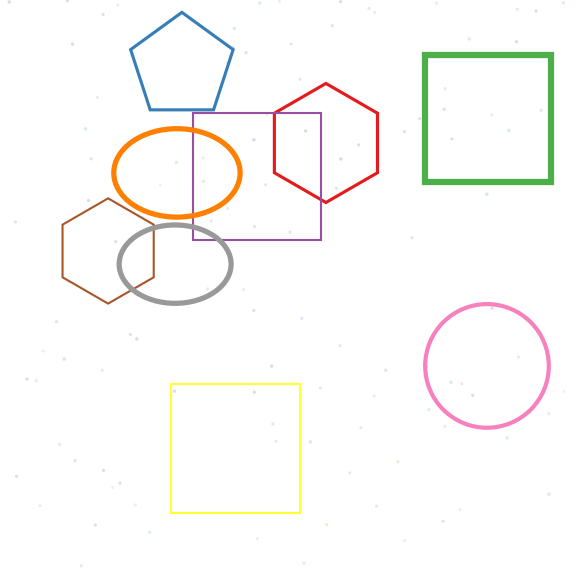[{"shape": "hexagon", "thickness": 1.5, "radius": 0.52, "center": [0.564, 0.752]}, {"shape": "pentagon", "thickness": 1.5, "radius": 0.47, "center": [0.315, 0.884]}, {"shape": "square", "thickness": 3, "radius": 0.55, "center": [0.845, 0.794]}, {"shape": "square", "thickness": 1, "radius": 0.55, "center": [0.445, 0.693]}, {"shape": "oval", "thickness": 2.5, "radius": 0.55, "center": [0.306, 0.7]}, {"shape": "square", "thickness": 1, "radius": 0.56, "center": [0.408, 0.222]}, {"shape": "hexagon", "thickness": 1, "radius": 0.46, "center": [0.187, 0.565]}, {"shape": "circle", "thickness": 2, "radius": 0.54, "center": [0.843, 0.366]}, {"shape": "oval", "thickness": 2.5, "radius": 0.48, "center": [0.303, 0.542]}]